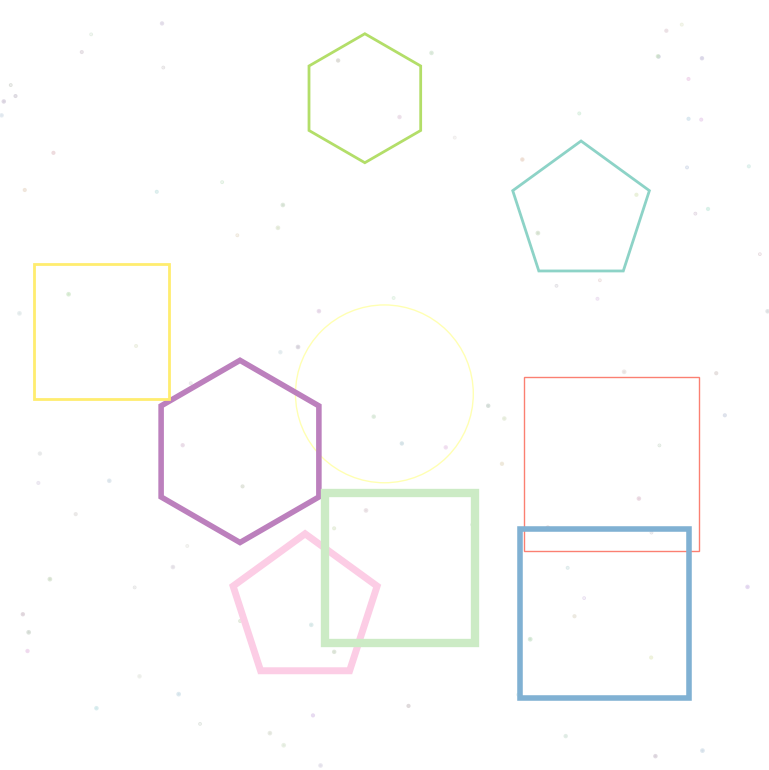[{"shape": "pentagon", "thickness": 1, "radius": 0.47, "center": [0.755, 0.724]}, {"shape": "circle", "thickness": 0.5, "radius": 0.58, "center": [0.499, 0.489]}, {"shape": "square", "thickness": 0.5, "radius": 0.57, "center": [0.794, 0.397]}, {"shape": "square", "thickness": 2, "radius": 0.55, "center": [0.785, 0.204]}, {"shape": "hexagon", "thickness": 1, "radius": 0.42, "center": [0.474, 0.872]}, {"shape": "pentagon", "thickness": 2.5, "radius": 0.49, "center": [0.396, 0.208]}, {"shape": "hexagon", "thickness": 2, "radius": 0.59, "center": [0.312, 0.414]}, {"shape": "square", "thickness": 3, "radius": 0.49, "center": [0.52, 0.263]}, {"shape": "square", "thickness": 1, "radius": 0.44, "center": [0.132, 0.57]}]